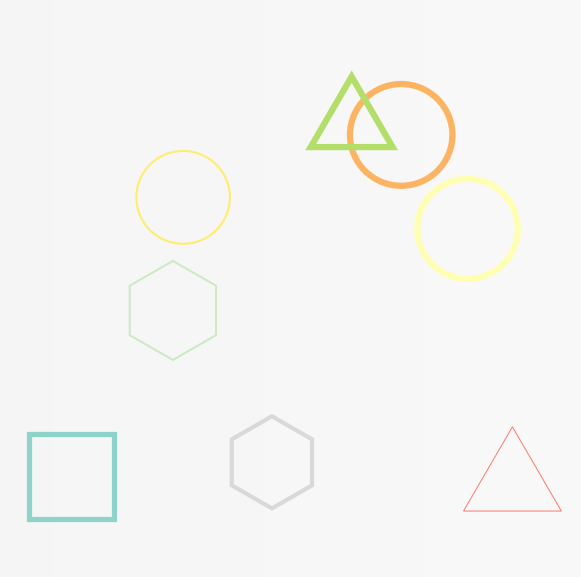[{"shape": "square", "thickness": 2.5, "radius": 0.37, "center": [0.123, 0.174]}, {"shape": "circle", "thickness": 3, "radius": 0.43, "center": [0.804, 0.603]}, {"shape": "triangle", "thickness": 0.5, "radius": 0.49, "center": [0.882, 0.163]}, {"shape": "circle", "thickness": 3, "radius": 0.44, "center": [0.69, 0.766]}, {"shape": "triangle", "thickness": 3, "radius": 0.41, "center": [0.605, 0.785]}, {"shape": "hexagon", "thickness": 2, "radius": 0.4, "center": [0.468, 0.199]}, {"shape": "hexagon", "thickness": 1, "radius": 0.43, "center": [0.297, 0.462]}, {"shape": "circle", "thickness": 1, "radius": 0.4, "center": [0.315, 0.657]}]